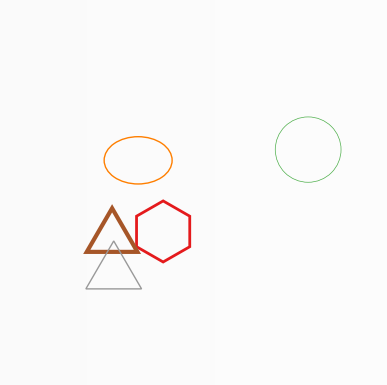[{"shape": "hexagon", "thickness": 2, "radius": 0.4, "center": [0.421, 0.399]}, {"shape": "circle", "thickness": 0.5, "radius": 0.42, "center": [0.795, 0.611]}, {"shape": "oval", "thickness": 1, "radius": 0.44, "center": [0.356, 0.584]}, {"shape": "triangle", "thickness": 3, "radius": 0.38, "center": [0.289, 0.384]}, {"shape": "triangle", "thickness": 1, "radius": 0.41, "center": [0.293, 0.291]}]